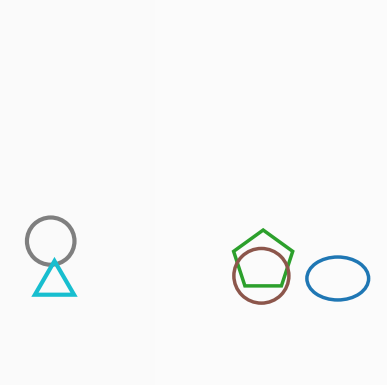[{"shape": "oval", "thickness": 2.5, "radius": 0.4, "center": [0.872, 0.277]}, {"shape": "pentagon", "thickness": 2.5, "radius": 0.4, "center": [0.679, 0.322]}, {"shape": "circle", "thickness": 2.5, "radius": 0.35, "center": [0.675, 0.284]}, {"shape": "circle", "thickness": 3, "radius": 0.31, "center": [0.131, 0.374]}, {"shape": "triangle", "thickness": 3, "radius": 0.29, "center": [0.141, 0.264]}]